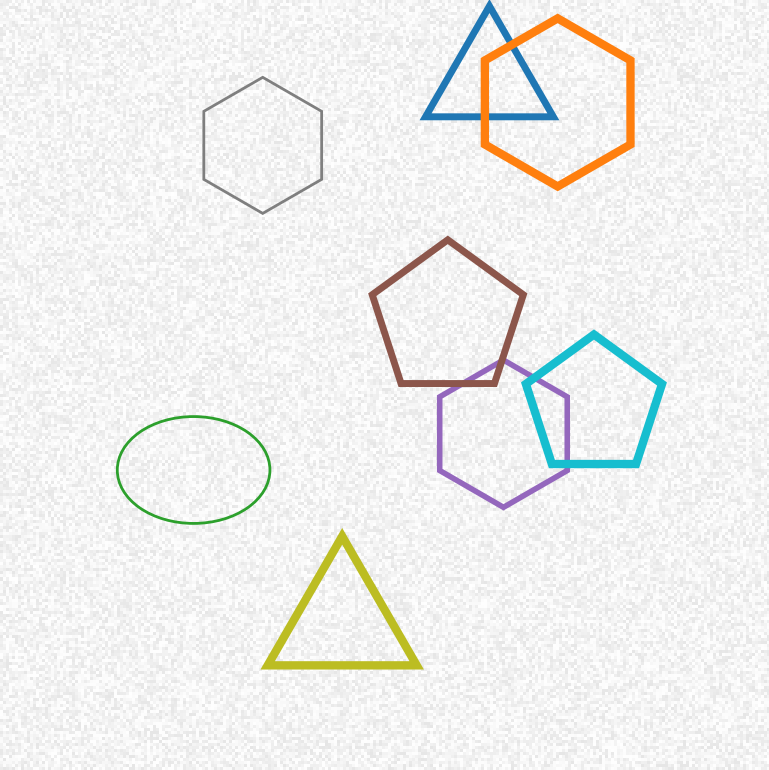[{"shape": "triangle", "thickness": 2.5, "radius": 0.48, "center": [0.636, 0.896]}, {"shape": "hexagon", "thickness": 3, "radius": 0.55, "center": [0.724, 0.867]}, {"shape": "oval", "thickness": 1, "radius": 0.5, "center": [0.251, 0.39]}, {"shape": "hexagon", "thickness": 2, "radius": 0.48, "center": [0.654, 0.437]}, {"shape": "pentagon", "thickness": 2.5, "radius": 0.52, "center": [0.582, 0.585]}, {"shape": "hexagon", "thickness": 1, "radius": 0.44, "center": [0.341, 0.811]}, {"shape": "triangle", "thickness": 3, "radius": 0.56, "center": [0.444, 0.192]}, {"shape": "pentagon", "thickness": 3, "radius": 0.46, "center": [0.771, 0.473]}]